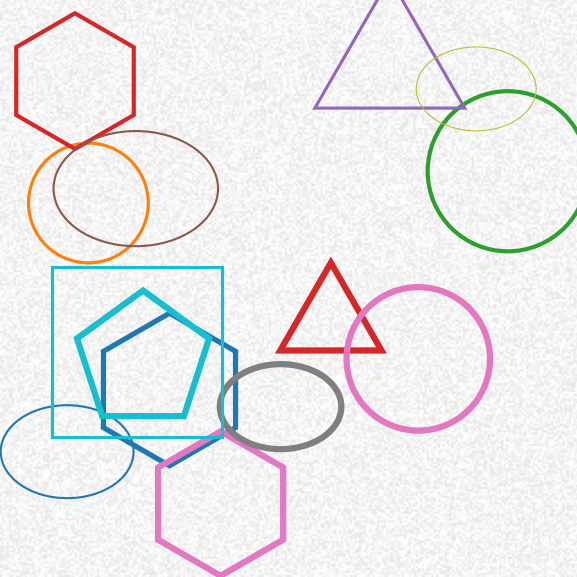[{"shape": "oval", "thickness": 1, "radius": 0.57, "center": [0.116, 0.217]}, {"shape": "hexagon", "thickness": 2.5, "radius": 0.66, "center": [0.294, 0.325]}, {"shape": "circle", "thickness": 1.5, "radius": 0.52, "center": [0.153, 0.648]}, {"shape": "circle", "thickness": 2, "radius": 0.69, "center": [0.879, 0.703]}, {"shape": "hexagon", "thickness": 2, "radius": 0.59, "center": [0.13, 0.859]}, {"shape": "triangle", "thickness": 3, "radius": 0.51, "center": [0.573, 0.443]}, {"shape": "triangle", "thickness": 1.5, "radius": 0.75, "center": [0.675, 0.887]}, {"shape": "oval", "thickness": 1, "radius": 0.71, "center": [0.235, 0.673]}, {"shape": "circle", "thickness": 3, "radius": 0.62, "center": [0.724, 0.378]}, {"shape": "hexagon", "thickness": 3, "radius": 0.63, "center": [0.382, 0.127]}, {"shape": "oval", "thickness": 3, "radius": 0.53, "center": [0.486, 0.295]}, {"shape": "oval", "thickness": 0.5, "radius": 0.52, "center": [0.825, 0.845]}, {"shape": "square", "thickness": 1.5, "radius": 0.74, "center": [0.238, 0.389]}, {"shape": "pentagon", "thickness": 3, "radius": 0.6, "center": [0.248, 0.376]}]